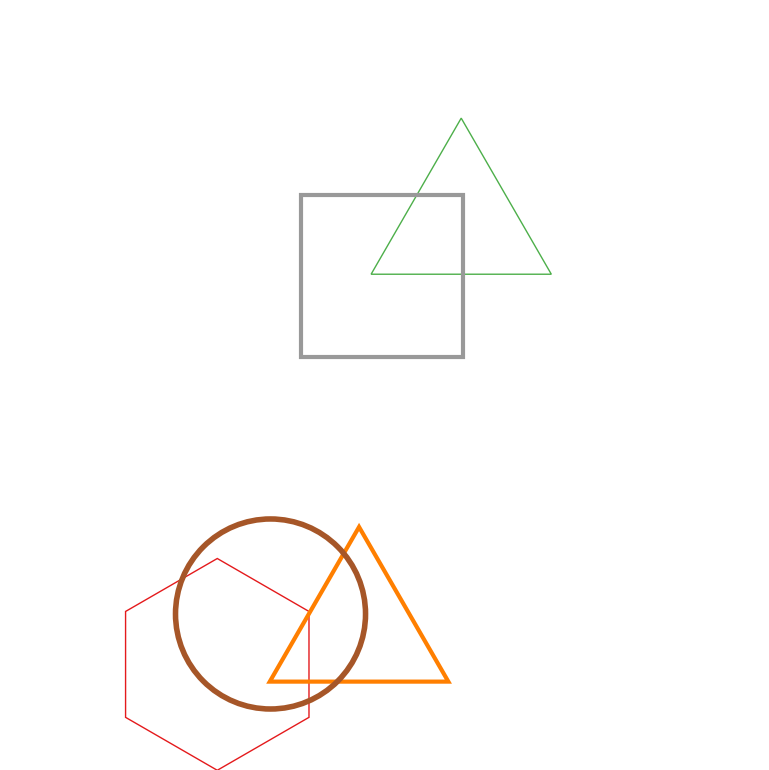[{"shape": "hexagon", "thickness": 0.5, "radius": 0.69, "center": [0.282, 0.137]}, {"shape": "triangle", "thickness": 0.5, "radius": 0.68, "center": [0.599, 0.711]}, {"shape": "triangle", "thickness": 1.5, "radius": 0.67, "center": [0.466, 0.182]}, {"shape": "circle", "thickness": 2, "radius": 0.62, "center": [0.351, 0.203]}, {"shape": "square", "thickness": 1.5, "radius": 0.53, "center": [0.496, 0.642]}]